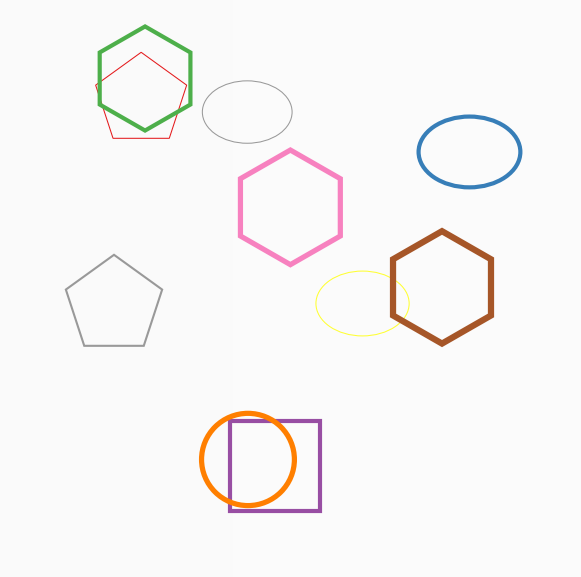[{"shape": "pentagon", "thickness": 0.5, "radius": 0.41, "center": [0.243, 0.826]}, {"shape": "oval", "thickness": 2, "radius": 0.44, "center": [0.808, 0.736]}, {"shape": "hexagon", "thickness": 2, "radius": 0.45, "center": [0.25, 0.863]}, {"shape": "square", "thickness": 2, "radius": 0.39, "center": [0.473, 0.192]}, {"shape": "circle", "thickness": 2.5, "radius": 0.4, "center": [0.427, 0.204]}, {"shape": "oval", "thickness": 0.5, "radius": 0.4, "center": [0.624, 0.474]}, {"shape": "hexagon", "thickness": 3, "radius": 0.49, "center": [0.76, 0.502]}, {"shape": "hexagon", "thickness": 2.5, "radius": 0.5, "center": [0.5, 0.64]}, {"shape": "oval", "thickness": 0.5, "radius": 0.39, "center": [0.425, 0.805]}, {"shape": "pentagon", "thickness": 1, "radius": 0.44, "center": [0.196, 0.471]}]